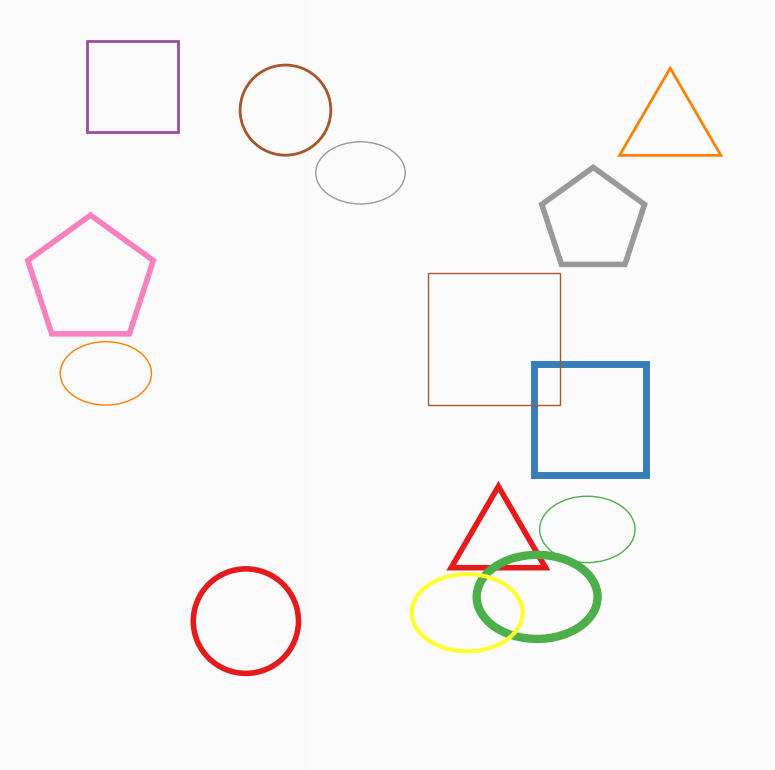[{"shape": "triangle", "thickness": 2, "radius": 0.35, "center": [0.643, 0.298]}, {"shape": "circle", "thickness": 2, "radius": 0.34, "center": [0.317, 0.193]}, {"shape": "square", "thickness": 2.5, "radius": 0.36, "center": [0.761, 0.455]}, {"shape": "oval", "thickness": 0.5, "radius": 0.31, "center": [0.758, 0.312]}, {"shape": "oval", "thickness": 3, "radius": 0.39, "center": [0.693, 0.225]}, {"shape": "square", "thickness": 1, "radius": 0.29, "center": [0.171, 0.888]}, {"shape": "oval", "thickness": 0.5, "radius": 0.29, "center": [0.137, 0.515]}, {"shape": "triangle", "thickness": 1, "radius": 0.38, "center": [0.865, 0.836]}, {"shape": "oval", "thickness": 1.5, "radius": 0.36, "center": [0.603, 0.204]}, {"shape": "square", "thickness": 0.5, "radius": 0.43, "center": [0.637, 0.56]}, {"shape": "circle", "thickness": 1, "radius": 0.29, "center": [0.368, 0.857]}, {"shape": "pentagon", "thickness": 2, "radius": 0.43, "center": [0.117, 0.635]}, {"shape": "oval", "thickness": 0.5, "radius": 0.29, "center": [0.465, 0.775]}, {"shape": "pentagon", "thickness": 2, "radius": 0.35, "center": [0.765, 0.713]}]